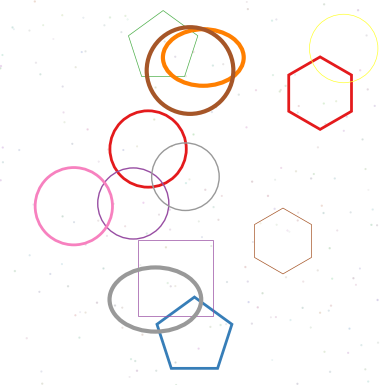[{"shape": "hexagon", "thickness": 2, "radius": 0.47, "center": [0.831, 0.758]}, {"shape": "circle", "thickness": 2, "radius": 0.5, "center": [0.385, 0.613]}, {"shape": "pentagon", "thickness": 2, "radius": 0.51, "center": [0.505, 0.126]}, {"shape": "pentagon", "thickness": 0.5, "radius": 0.47, "center": [0.424, 0.878]}, {"shape": "circle", "thickness": 1, "radius": 0.46, "center": [0.346, 0.472]}, {"shape": "square", "thickness": 0.5, "radius": 0.49, "center": [0.456, 0.278]}, {"shape": "oval", "thickness": 3, "radius": 0.52, "center": [0.528, 0.851]}, {"shape": "circle", "thickness": 0.5, "radius": 0.44, "center": [0.893, 0.874]}, {"shape": "circle", "thickness": 3, "radius": 0.56, "center": [0.494, 0.817]}, {"shape": "hexagon", "thickness": 0.5, "radius": 0.43, "center": [0.735, 0.374]}, {"shape": "circle", "thickness": 2, "radius": 0.5, "center": [0.192, 0.464]}, {"shape": "circle", "thickness": 1, "radius": 0.44, "center": [0.482, 0.541]}, {"shape": "oval", "thickness": 3, "radius": 0.6, "center": [0.404, 0.222]}]